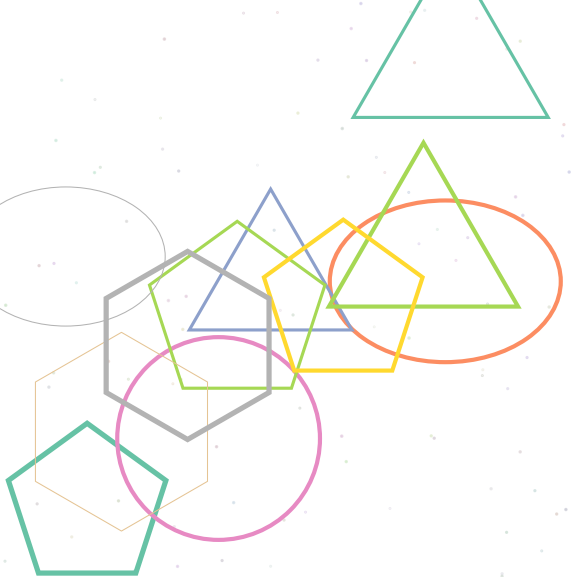[{"shape": "pentagon", "thickness": 2.5, "radius": 0.72, "center": [0.151, 0.123]}, {"shape": "triangle", "thickness": 1.5, "radius": 0.97, "center": [0.78, 0.893]}, {"shape": "oval", "thickness": 2, "radius": 1.0, "center": [0.771, 0.512]}, {"shape": "triangle", "thickness": 1.5, "radius": 0.81, "center": [0.469, 0.509]}, {"shape": "circle", "thickness": 2, "radius": 0.88, "center": [0.379, 0.24]}, {"shape": "triangle", "thickness": 2, "radius": 0.95, "center": [0.733, 0.563]}, {"shape": "pentagon", "thickness": 1.5, "radius": 0.8, "center": [0.411, 0.456]}, {"shape": "pentagon", "thickness": 2, "radius": 0.72, "center": [0.594, 0.474]}, {"shape": "hexagon", "thickness": 0.5, "radius": 0.86, "center": [0.21, 0.252]}, {"shape": "oval", "thickness": 0.5, "radius": 0.86, "center": [0.114, 0.555]}, {"shape": "hexagon", "thickness": 2.5, "radius": 0.81, "center": [0.325, 0.401]}]